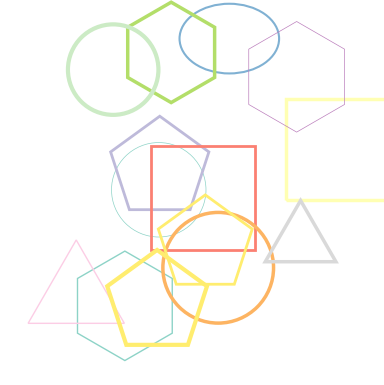[{"shape": "hexagon", "thickness": 1, "radius": 0.71, "center": [0.324, 0.206]}, {"shape": "circle", "thickness": 0.5, "radius": 0.61, "center": [0.412, 0.507]}, {"shape": "square", "thickness": 2.5, "radius": 0.66, "center": [0.875, 0.611]}, {"shape": "pentagon", "thickness": 2, "radius": 0.67, "center": [0.415, 0.564]}, {"shape": "square", "thickness": 2, "radius": 0.68, "center": [0.527, 0.486]}, {"shape": "oval", "thickness": 1.5, "radius": 0.65, "center": [0.596, 0.9]}, {"shape": "circle", "thickness": 2.5, "radius": 0.72, "center": [0.567, 0.305]}, {"shape": "hexagon", "thickness": 2.5, "radius": 0.65, "center": [0.445, 0.864]}, {"shape": "triangle", "thickness": 1, "radius": 0.72, "center": [0.198, 0.232]}, {"shape": "triangle", "thickness": 2.5, "radius": 0.53, "center": [0.781, 0.373]}, {"shape": "hexagon", "thickness": 0.5, "radius": 0.72, "center": [0.771, 0.8]}, {"shape": "circle", "thickness": 3, "radius": 0.59, "center": [0.294, 0.819]}, {"shape": "pentagon", "thickness": 3, "radius": 0.68, "center": [0.408, 0.215]}, {"shape": "pentagon", "thickness": 2, "radius": 0.64, "center": [0.533, 0.365]}]